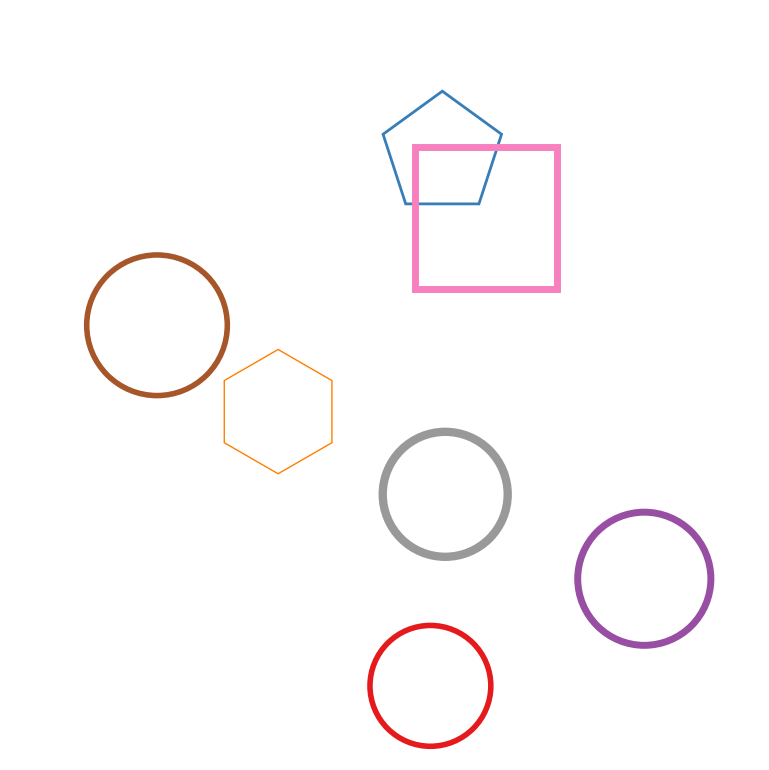[{"shape": "circle", "thickness": 2, "radius": 0.39, "center": [0.559, 0.109]}, {"shape": "pentagon", "thickness": 1, "radius": 0.4, "center": [0.574, 0.801]}, {"shape": "circle", "thickness": 2.5, "radius": 0.43, "center": [0.837, 0.248]}, {"shape": "hexagon", "thickness": 0.5, "radius": 0.4, "center": [0.361, 0.465]}, {"shape": "circle", "thickness": 2, "radius": 0.46, "center": [0.204, 0.578]}, {"shape": "square", "thickness": 2.5, "radius": 0.46, "center": [0.631, 0.717]}, {"shape": "circle", "thickness": 3, "radius": 0.41, "center": [0.578, 0.358]}]